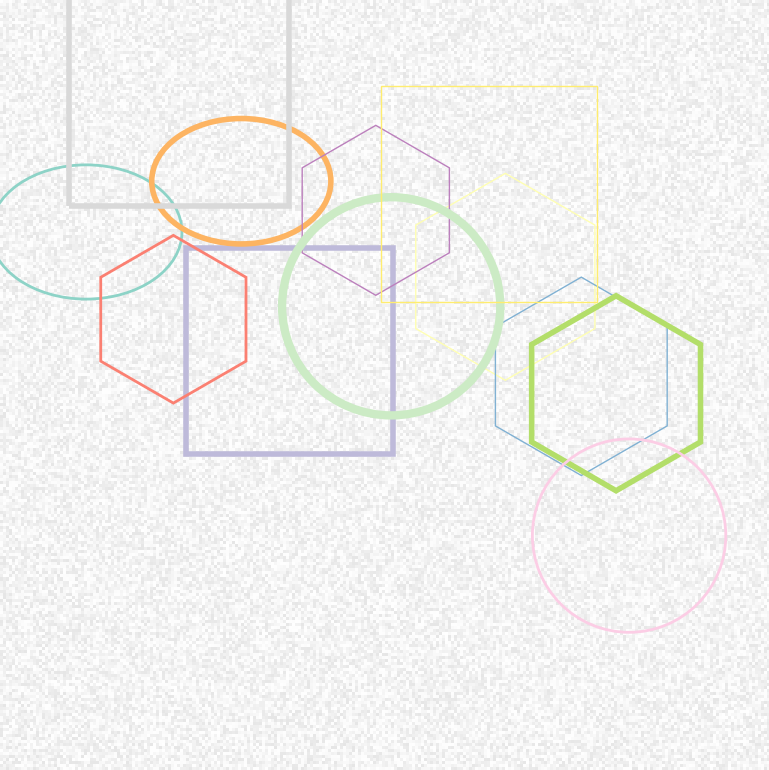[{"shape": "oval", "thickness": 1, "radius": 0.62, "center": [0.112, 0.699]}, {"shape": "hexagon", "thickness": 0.5, "radius": 0.67, "center": [0.656, 0.64]}, {"shape": "square", "thickness": 2, "radius": 0.67, "center": [0.376, 0.544]}, {"shape": "hexagon", "thickness": 1, "radius": 0.54, "center": [0.225, 0.585]}, {"shape": "hexagon", "thickness": 0.5, "radius": 0.64, "center": [0.755, 0.511]}, {"shape": "oval", "thickness": 2, "radius": 0.58, "center": [0.313, 0.765]}, {"shape": "hexagon", "thickness": 2, "radius": 0.63, "center": [0.8, 0.489]}, {"shape": "circle", "thickness": 1, "radius": 0.63, "center": [0.817, 0.304]}, {"shape": "square", "thickness": 2, "radius": 0.71, "center": [0.232, 0.875]}, {"shape": "hexagon", "thickness": 0.5, "radius": 0.55, "center": [0.488, 0.727]}, {"shape": "circle", "thickness": 3, "radius": 0.71, "center": [0.508, 0.602]}, {"shape": "square", "thickness": 0.5, "radius": 0.7, "center": [0.635, 0.748]}]